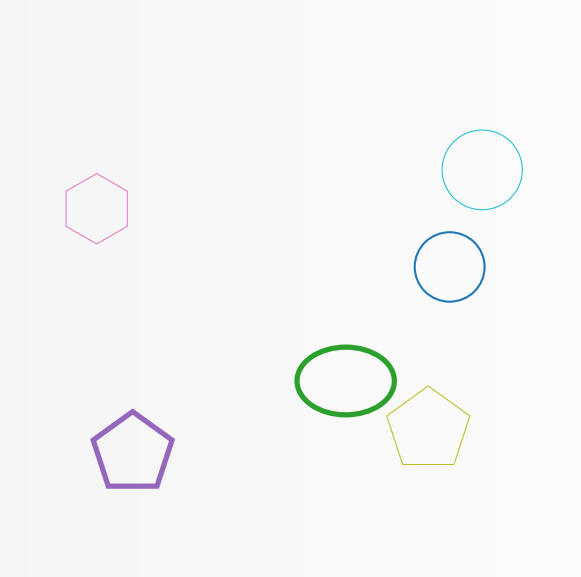[{"shape": "circle", "thickness": 1, "radius": 0.3, "center": [0.774, 0.537]}, {"shape": "oval", "thickness": 2.5, "radius": 0.42, "center": [0.595, 0.339]}, {"shape": "pentagon", "thickness": 2.5, "radius": 0.36, "center": [0.228, 0.215]}, {"shape": "hexagon", "thickness": 0.5, "radius": 0.3, "center": [0.166, 0.638]}, {"shape": "pentagon", "thickness": 0.5, "radius": 0.38, "center": [0.737, 0.256]}, {"shape": "circle", "thickness": 0.5, "radius": 0.34, "center": [0.83, 0.705]}]